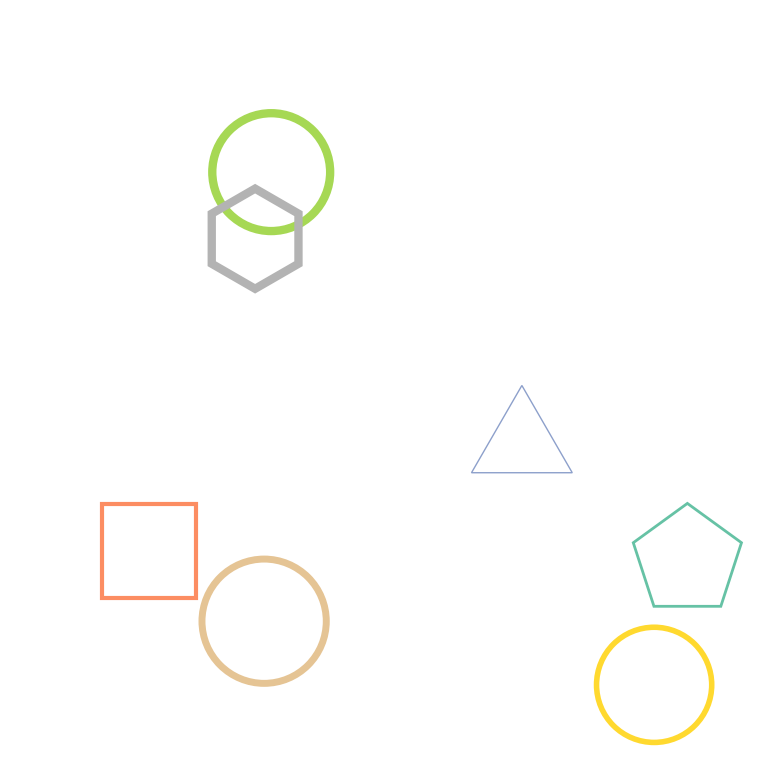[{"shape": "pentagon", "thickness": 1, "radius": 0.37, "center": [0.893, 0.272]}, {"shape": "square", "thickness": 1.5, "radius": 0.3, "center": [0.194, 0.284]}, {"shape": "triangle", "thickness": 0.5, "radius": 0.38, "center": [0.678, 0.424]}, {"shape": "circle", "thickness": 3, "radius": 0.38, "center": [0.352, 0.776]}, {"shape": "circle", "thickness": 2, "radius": 0.37, "center": [0.85, 0.111]}, {"shape": "circle", "thickness": 2.5, "radius": 0.4, "center": [0.343, 0.193]}, {"shape": "hexagon", "thickness": 3, "radius": 0.33, "center": [0.331, 0.69]}]